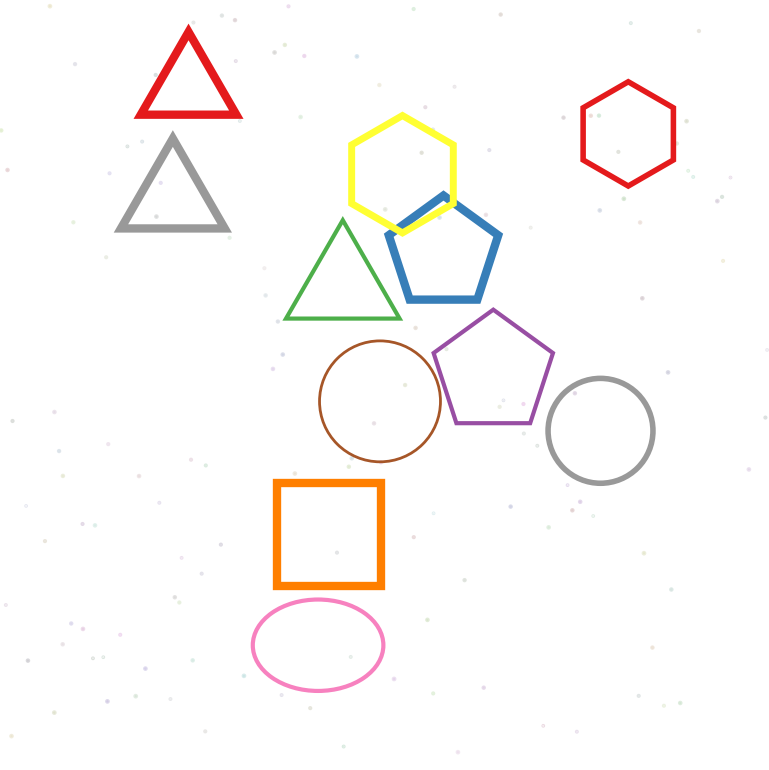[{"shape": "triangle", "thickness": 3, "radius": 0.36, "center": [0.245, 0.887]}, {"shape": "hexagon", "thickness": 2, "radius": 0.34, "center": [0.816, 0.826]}, {"shape": "pentagon", "thickness": 3, "radius": 0.37, "center": [0.576, 0.671]}, {"shape": "triangle", "thickness": 1.5, "radius": 0.43, "center": [0.445, 0.629]}, {"shape": "pentagon", "thickness": 1.5, "radius": 0.41, "center": [0.641, 0.516]}, {"shape": "square", "thickness": 3, "radius": 0.34, "center": [0.427, 0.306]}, {"shape": "hexagon", "thickness": 2.5, "radius": 0.38, "center": [0.523, 0.774]}, {"shape": "circle", "thickness": 1, "radius": 0.39, "center": [0.494, 0.479]}, {"shape": "oval", "thickness": 1.5, "radius": 0.42, "center": [0.413, 0.162]}, {"shape": "circle", "thickness": 2, "radius": 0.34, "center": [0.78, 0.44]}, {"shape": "triangle", "thickness": 3, "radius": 0.39, "center": [0.224, 0.742]}]